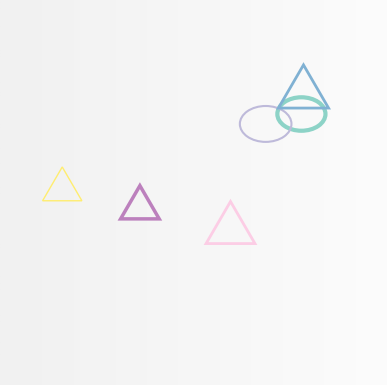[{"shape": "oval", "thickness": 3, "radius": 0.31, "center": [0.778, 0.704]}, {"shape": "oval", "thickness": 1.5, "radius": 0.33, "center": [0.686, 0.678]}, {"shape": "triangle", "thickness": 2, "radius": 0.37, "center": [0.783, 0.757]}, {"shape": "triangle", "thickness": 2, "radius": 0.36, "center": [0.595, 0.404]}, {"shape": "triangle", "thickness": 2.5, "radius": 0.29, "center": [0.361, 0.46]}, {"shape": "triangle", "thickness": 1, "radius": 0.29, "center": [0.161, 0.508]}]